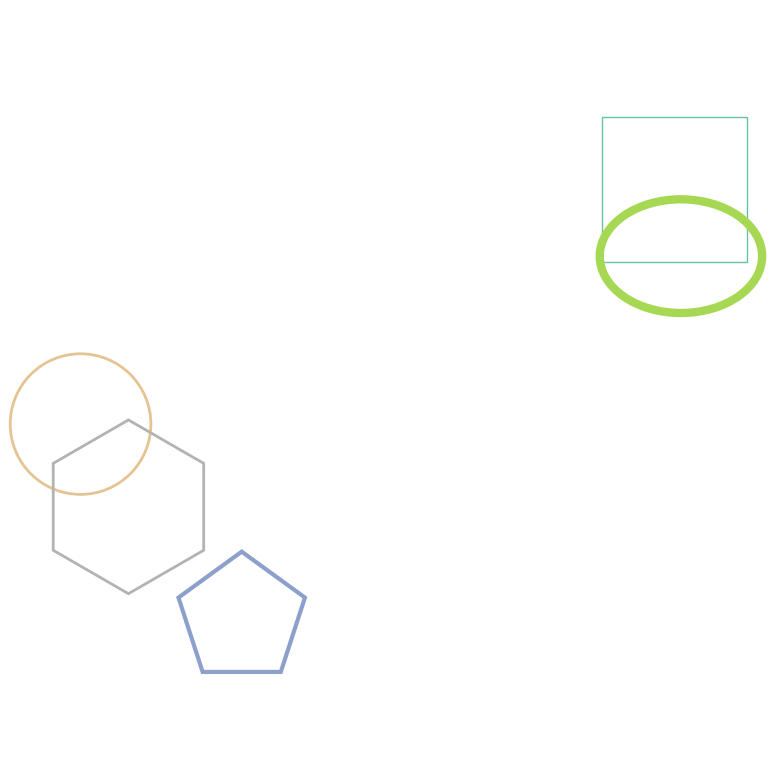[{"shape": "square", "thickness": 0.5, "radius": 0.47, "center": [0.877, 0.754]}, {"shape": "pentagon", "thickness": 1.5, "radius": 0.43, "center": [0.314, 0.197]}, {"shape": "oval", "thickness": 3, "radius": 0.53, "center": [0.884, 0.667]}, {"shape": "circle", "thickness": 1, "radius": 0.46, "center": [0.105, 0.449]}, {"shape": "hexagon", "thickness": 1, "radius": 0.56, "center": [0.167, 0.342]}]